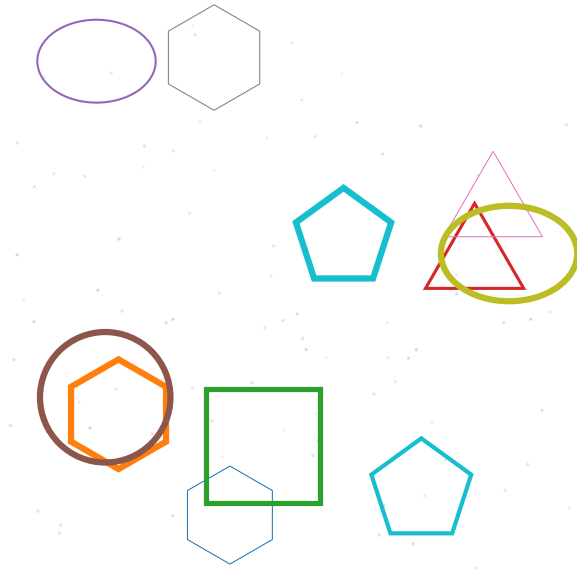[{"shape": "hexagon", "thickness": 0.5, "radius": 0.42, "center": [0.398, 0.107]}, {"shape": "hexagon", "thickness": 3, "radius": 0.47, "center": [0.205, 0.282]}, {"shape": "square", "thickness": 2.5, "radius": 0.49, "center": [0.456, 0.227]}, {"shape": "triangle", "thickness": 1.5, "radius": 0.49, "center": [0.822, 0.549]}, {"shape": "oval", "thickness": 1, "radius": 0.51, "center": [0.167, 0.893]}, {"shape": "circle", "thickness": 3, "radius": 0.56, "center": [0.182, 0.311]}, {"shape": "triangle", "thickness": 0.5, "radius": 0.49, "center": [0.854, 0.639]}, {"shape": "hexagon", "thickness": 0.5, "radius": 0.46, "center": [0.371, 0.9]}, {"shape": "oval", "thickness": 3, "radius": 0.59, "center": [0.881, 0.56]}, {"shape": "pentagon", "thickness": 3, "radius": 0.43, "center": [0.595, 0.587]}, {"shape": "pentagon", "thickness": 2, "radius": 0.45, "center": [0.73, 0.149]}]